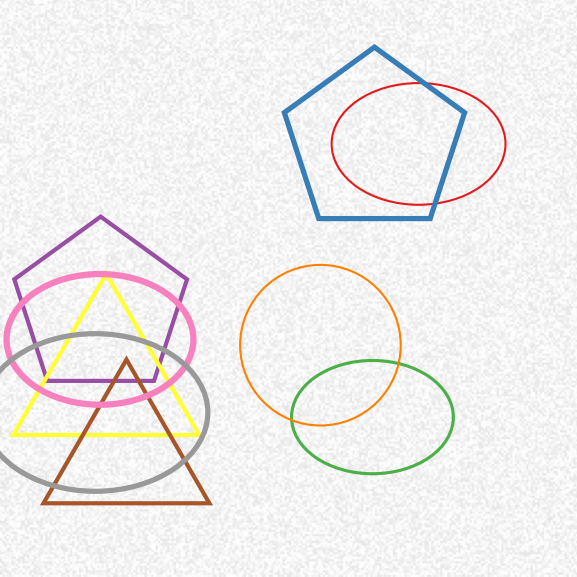[{"shape": "oval", "thickness": 1, "radius": 0.75, "center": [0.725, 0.75]}, {"shape": "pentagon", "thickness": 2.5, "radius": 0.82, "center": [0.648, 0.753]}, {"shape": "oval", "thickness": 1.5, "radius": 0.7, "center": [0.645, 0.277]}, {"shape": "pentagon", "thickness": 2, "radius": 0.79, "center": [0.174, 0.467]}, {"shape": "circle", "thickness": 1, "radius": 0.7, "center": [0.555, 0.401]}, {"shape": "triangle", "thickness": 2, "radius": 0.93, "center": [0.184, 0.339]}, {"shape": "triangle", "thickness": 2, "radius": 0.83, "center": [0.219, 0.211]}, {"shape": "oval", "thickness": 3, "radius": 0.81, "center": [0.173, 0.411]}, {"shape": "oval", "thickness": 2.5, "radius": 0.97, "center": [0.165, 0.285]}]